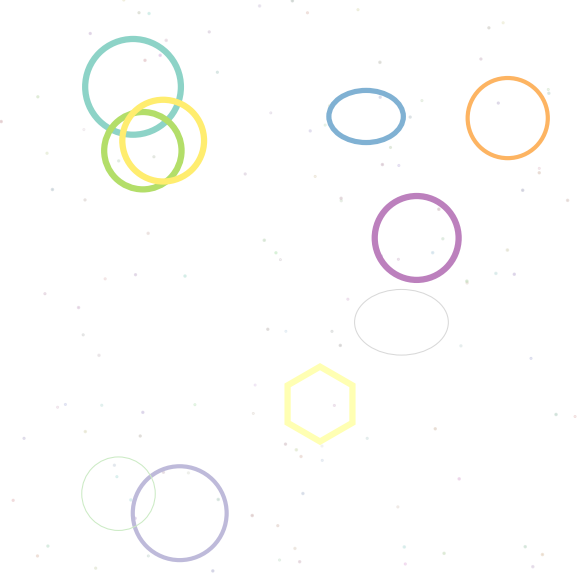[{"shape": "circle", "thickness": 3, "radius": 0.41, "center": [0.23, 0.849]}, {"shape": "hexagon", "thickness": 3, "radius": 0.32, "center": [0.554, 0.299]}, {"shape": "circle", "thickness": 2, "radius": 0.41, "center": [0.311, 0.111]}, {"shape": "oval", "thickness": 2.5, "radius": 0.32, "center": [0.634, 0.797]}, {"shape": "circle", "thickness": 2, "radius": 0.35, "center": [0.879, 0.795]}, {"shape": "circle", "thickness": 3, "radius": 0.33, "center": [0.247, 0.738]}, {"shape": "oval", "thickness": 0.5, "radius": 0.41, "center": [0.695, 0.441]}, {"shape": "circle", "thickness": 3, "radius": 0.36, "center": [0.722, 0.587]}, {"shape": "circle", "thickness": 0.5, "radius": 0.32, "center": [0.205, 0.144]}, {"shape": "circle", "thickness": 3, "radius": 0.35, "center": [0.283, 0.756]}]